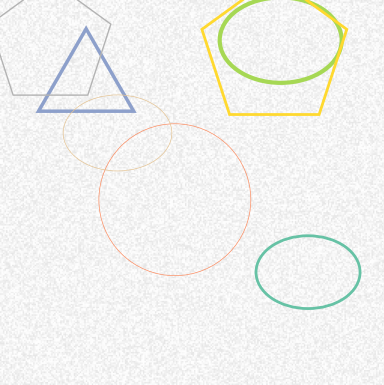[{"shape": "oval", "thickness": 2, "radius": 0.68, "center": [0.8, 0.293]}, {"shape": "circle", "thickness": 0.5, "radius": 0.99, "center": [0.454, 0.481]}, {"shape": "triangle", "thickness": 2.5, "radius": 0.71, "center": [0.224, 0.783]}, {"shape": "oval", "thickness": 3, "radius": 0.79, "center": [0.729, 0.896]}, {"shape": "pentagon", "thickness": 2, "radius": 0.99, "center": [0.713, 0.863]}, {"shape": "oval", "thickness": 0.5, "radius": 0.71, "center": [0.305, 0.655]}, {"shape": "pentagon", "thickness": 1, "radius": 0.82, "center": [0.131, 0.886]}]